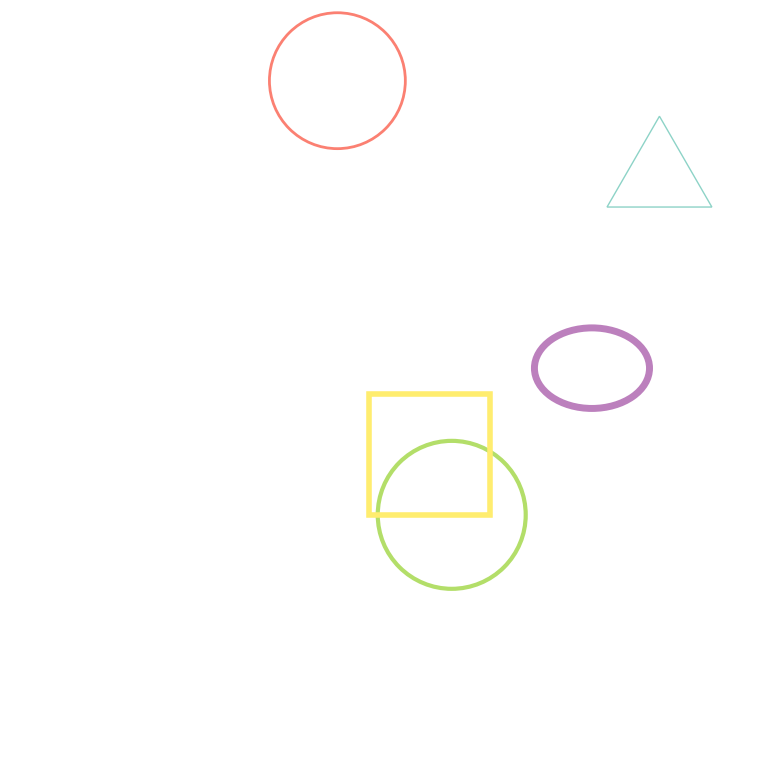[{"shape": "triangle", "thickness": 0.5, "radius": 0.39, "center": [0.856, 0.77]}, {"shape": "circle", "thickness": 1, "radius": 0.44, "center": [0.438, 0.895]}, {"shape": "circle", "thickness": 1.5, "radius": 0.48, "center": [0.587, 0.331]}, {"shape": "oval", "thickness": 2.5, "radius": 0.37, "center": [0.769, 0.522]}, {"shape": "square", "thickness": 2, "radius": 0.39, "center": [0.558, 0.409]}]